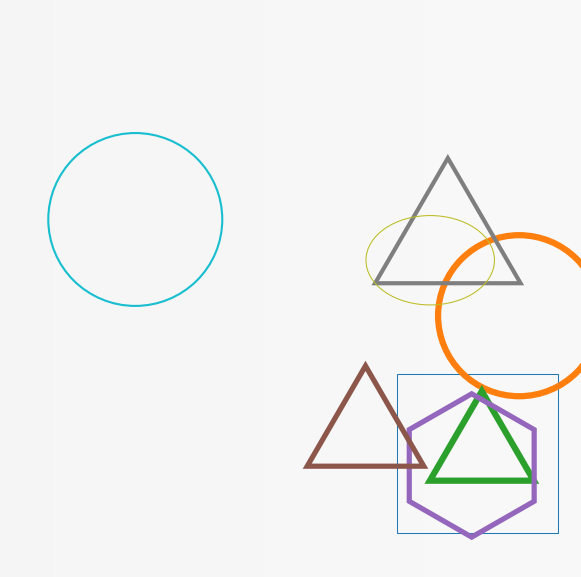[{"shape": "square", "thickness": 0.5, "radius": 0.69, "center": [0.822, 0.214]}, {"shape": "circle", "thickness": 3, "radius": 0.7, "center": [0.893, 0.452]}, {"shape": "triangle", "thickness": 3, "radius": 0.52, "center": [0.829, 0.218]}, {"shape": "hexagon", "thickness": 2.5, "radius": 0.62, "center": [0.812, 0.193]}, {"shape": "triangle", "thickness": 2.5, "radius": 0.58, "center": [0.629, 0.25]}, {"shape": "triangle", "thickness": 2, "radius": 0.72, "center": [0.77, 0.581]}, {"shape": "oval", "thickness": 0.5, "radius": 0.55, "center": [0.74, 0.548]}, {"shape": "circle", "thickness": 1, "radius": 0.75, "center": [0.233, 0.619]}]